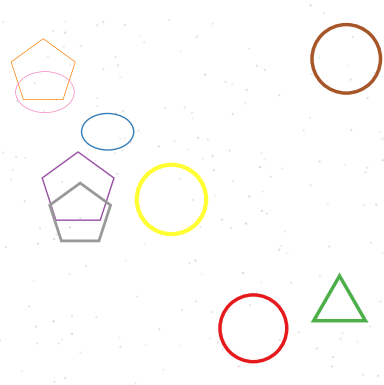[{"shape": "circle", "thickness": 2.5, "radius": 0.43, "center": [0.658, 0.147]}, {"shape": "oval", "thickness": 1, "radius": 0.34, "center": [0.28, 0.658]}, {"shape": "triangle", "thickness": 2.5, "radius": 0.39, "center": [0.882, 0.206]}, {"shape": "pentagon", "thickness": 1, "radius": 0.49, "center": [0.203, 0.507]}, {"shape": "pentagon", "thickness": 0.5, "radius": 0.44, "center": [0.112, 0.812]}, {"shape": "circle", "thickness": 3, "radius": 0.45, "center": [0.445, 0.482]}, {"shape": "circle", "thickness": 2.5, "radius": 0.44, "center": [0.899, 0.847]}, {"shape": "oval", "thickness": 0.5, "radius": 0.38, "center": [0.117, 0.761]}, {"shape": "pentagon", "thickness": 2, "radius": 0.42, "center": [0.208, 0.441]}]